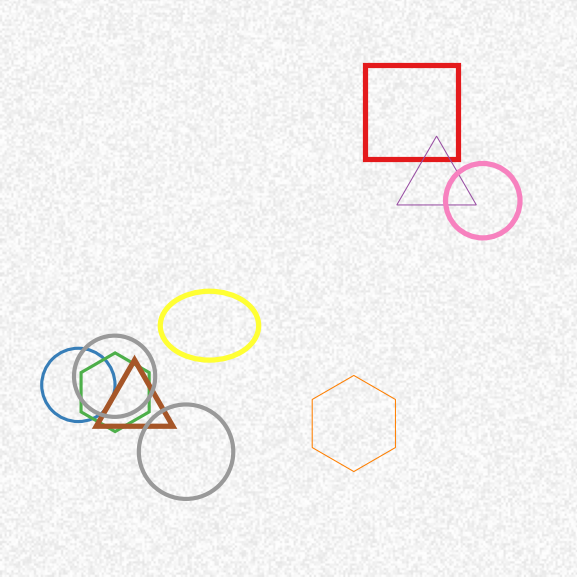[{"shape": "square", "thickness": 2.5, "radius": 0.4, "center": [0.712, 0.805]}, {"shape": "circle", "thickness": 1.5, "radius": 0.32, "center": [0.136, 0.333]}, {"shape": "hexagon", "thickness": 1.5, "radius": 0.34, "center": [0.199, 0.32]}, {"shape": "triangle", "thickness": 0.5, "radius": 0.4, "center": [0.756, 0.684]}, {"shape": "hexagon", "thickness": 0.5, "radius": 0.42, "center": [0.613, 0.266]}, {"shape": "oval", "thickness": 2.5, "radius": 0.43, "center": [0.363, 0.435]}, {"shape": "triangle", "thickness": 2.5, "radius": 0.38, "center": [0.233, 0.299]}, {"shape": "circle", "thickness": 2.5, "radius": 0.32, "center": [0.836, 0.652]}, {"shape": "circle", "thickness": 2, "radius": 0.41, "center": [0.322, 0.217]}, {"shape": "circle", "thickness": 2, "radius": 0.35, "center": [0.198, 0.348]}]